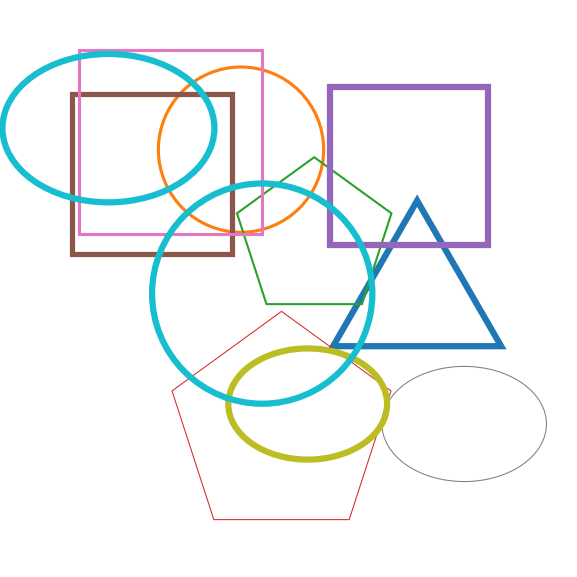[{"shape": "triangle", "thickness": 3, "radius": 0.84, "center": [0.722, 0.484]}, {"shape": "circle", "thickness": 1.5, "radius": 0.72, "center": [0.417, 0.74]}, {"shape": "pentagon", "thickness": 1, "radius": 0.7, "center": [0.544, 0.586]}, {"shape": "pentagon", "thickness": 0.5, "radius": 1.0, "center": [0.487, 0.261]}, {"shape": "square", "thickness": 3, "radius": 0.68, "center": [0.708, 0.712]}, {"shape": "square", "thickness": 2.5, "radius": 0.69, "center": [0.262, 0.698]}, {"shape": "square", "thickness": 1.5, "radius": 0.79, "center": [0.295, 0.753]}, {"shape": "oval", "thickness": 0.5, "radius": 0.71, "center": [0.804, 0.265]}, {"shape": "oval", "thickness": 3, "radius": 0.69, "center": [0.533, 0.3]}, {"shape": "circle", "thickness": 3, "radius": 0.95, "center": [0.454, 0.491]}, {"shape": "oval", "thickness": 3, "radius": 0.92, "center": [0.188, 0.777]}]